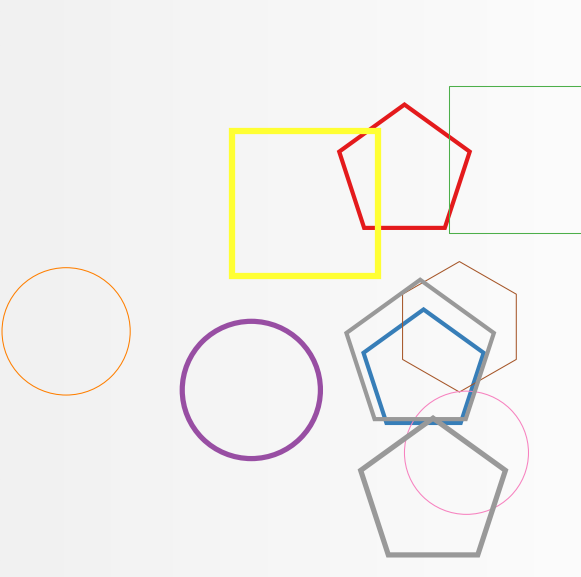[{"shape": "pentagon", "thickness": 2, "radius": 0.59, "center": [0.696, 0.7]}, {"shape": "pentagon", "thickness": 2, "radius": 0.54, "center": [0.729, 0.355]}, {"shape": "square", "thickness": 0.5, "radius": 0.64, "center": [0.9, 0.723]}, {"shape": "circle", "thickness": 2.5, "radius": 0.59, "center": [0.432, 0.324]}, {"shape": "circle", "thickness": 0.5, "radius": 0.55, "center": [0.114, 0.425]}, {"shape": "square", "thickness": 3, "radius": 0.63, "center": [0.525, 0.647]}, {"shape": "hexagon", "thickness": 0.5, "radius": 0.56, "center": [0.79, 0.433]}, {"shape": "circle", "thickness": 0.5, "radius": 0.53, "center": [0.803, 0.215]}, {"shape": "pentagon", "thickness": 2, "radius": 0.67, "center": [0.723, 0.381]}, {"shape": "pentagon", "thickness": 2.5, "radius": 0.65, "center": [0.745, 0.144]}]